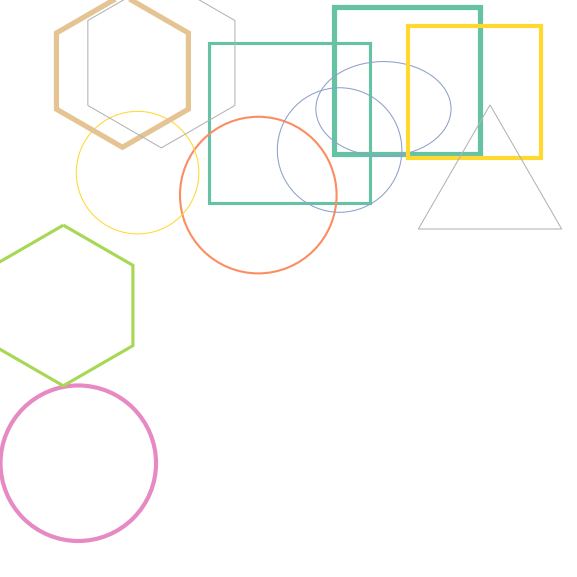[{"shape": "square", "thickness": 1.5, "radius": 0.69, "center": [0.501, 0.786]}, {"shape": "square", "thickness": 2.5, "radius": 0.63, "center": [0.705, 0.86]}, {"shape": "circle", "thickness": 1, "radius": 0.68, "center": [0.447, 0.661]}, {"shape": "oval", "thickness": 0.5, "radius": 0.59, "center": [0.664, 0.811]}, {"shape": "circle", "thickness": 0.5, "radius": 0.54, "center": [0.588, 0.739]}, {"shape": "circle", "thickness": 2, "radius": 0.67, "center": [0.136, 0.197]}, {"shape": "hexagon", "thickness": 1.5, "radius": 0.7, "center": [0.11, 0.47]}, {"shape": "square", "thickness": 2, "radius": 0.58, "center": [0.822, 0.84]}, {"shape": "circle", "thickness": 0.5, "radius": 0.53, "center": [0.238, 0.7]}, {"shape": "hexagon", "thickness": 2.5, "radius": 0.66, "center": [0.212, 0.876]}, {"shape": "triangle", "thickness": 0.5, "radius": 0.72, "center": [0.849, 0.674]}, {"shape": "hexagon", "thickness": 0.5, "radius": 0.74, "center": [0.279, 0.89]}]